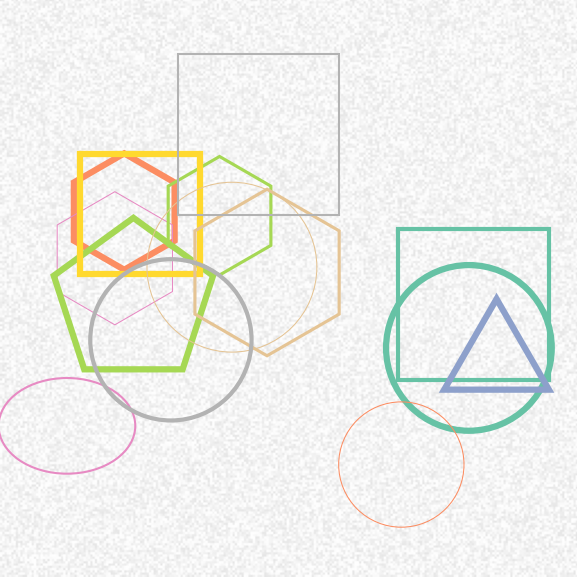[{"shape": "circle", "thickness": 3, "radius": 0.72, "center": [0.812, 0.397]}, {"shape": "square", "thickness": 2, "radius": 0.66, "center": [0.82, 0.471]}, {"shape": "hexagon", "thickness": 3, "radius": 0.5, "center": [0.215, 0.633]}, {"shape": "circle", "thickness": 0.5, "radius": 0.54, "center": [0.695, 0.195]}, {"shape": "triangle", "thickness": 3, "radius": 0.52, "center": [0.86, 0.377]}, {"shape": "oval", "thickness": 1, "radius": 0.59, "center": [0.116, 0.262]}, {"shape": "hexagon", "thickness": 0.5, "radius": 0.58, "center": [0.199, 0.552]}, {"shape": "pentagon", "thickness": 3, "radius": 0.72, "center": [0.231, 0.477]}, {"shape": "hexagon", "thickness": 1.5, "radius": 0.51, "center": [0.38, 0.626]}, {"shape": "square", "thickness": 3, "radius": 0.52, "center": [0.243, 0.628]}, {"shape": "hexagon", "thickness": 1.5, "radius": 0.72, "center": [0.462, 0.527]}, {"shape": "circle", "thickness": 0.5, "radius": 0.74, "center": [0.402, 0.536]}, {"shape": "circle", "thickness": 2, "radius": 0.7, "center": [0.296, 0.411]}, {"shape": "square", "thickness": 1, "radius": 0.7, "center": [0.447, 0.766]}]